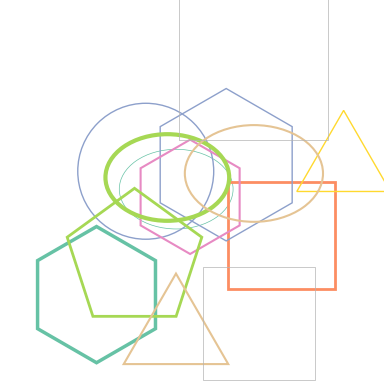[{"shape": "oval", "thickness": 0.5, "radius": 0.74, "center": [0.458, 0.509]}, {"shape": "hexagon", "thickness": 2.5, "radius": 0.88, "center": [0.251, 0.235]}, {"shape": "square", "thickness": 2, "radius": 0.69, "center": [0.731, 0.387]}, {"shape": "circle", "thickness": 1, "radius": 0.88, "center": [0.379, 0.555]}, {"shape": "hexagon", "thickness": 1, "radius": 0.99, "center": [0.587, 0.572]}, {"shape": "hexagon", "thickness": 1.5, "radius": 0.74, "center": [0.494, 0.489]}, {"shape": "pentagon", "thickness": 2, "radius": 0.92, "center": [0.349, 0.327]}, {"shape": "oval", "thickness": 3, "radius": 0.8, "center": [0.435, 0.539]}, {"shape": "triangle", "thickness": 1, "radius": 0.7, "center": [0.893, 0.573]}, {"shape": "triangle", "thickness": 1.5, "radius": 0.78, "center": [0.457, 0.133]}, {"shape": "oval", "thickness": 1.5, "radius": 0.9, "center": [0.66, 0.549]}, {"shape": "square", "thickness": 0.5, "radius": 0.96, "center": [0.658, 0.829]}, {"shape": "square", "thickness": 0.5, "radius": 0.73, "center": [0.673, 0.16]}]